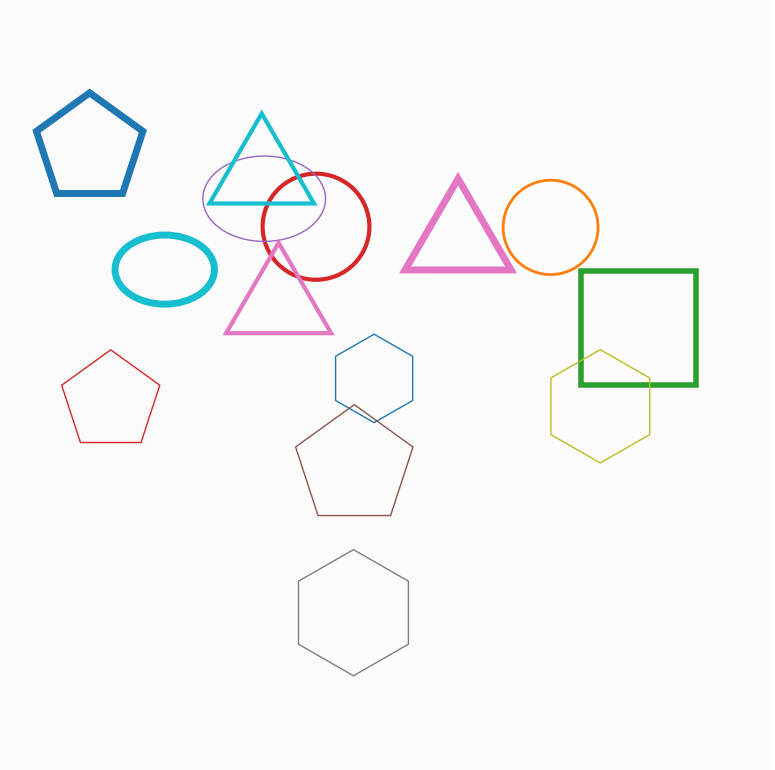[{"shape": "pentagon", "thickness": 2.5, "radius": 0.36, "center": [0.116, 0.807]}, {"shape": "hexagon", "thickness": 0.5, "radius": 0.29, "center": [0.483, 0.509]}, {"shape": "circle", "thickness": 1, "radius": 0.31, "center": [0.71, 0.705]}, {"shape": "square", "thickness": 2, "radius": 0.37, "center": [0.824, 0.574]}, {"shape": "pentagon", "thickness": 0.5, "radius": 0.33, "center": [0.143, 0.479]}, {"shape": "circle", "thickness": 1.5, "radius": 0.34, "center": [0.408, 0.706]}, {"shape": "oval", "thickness": 0.5, "radius": 0.4, "center": [0.341, 0.742]}, {"shape": "pentagon", "thickness": 0.5, "radius": 0.4, "center": [0.457, 0.395]}, {"shape": "triangle", "thickness": 1.5, "radius": 0.39, "center": [0.36, 0.606]}, {"shape": "triangle", "thickness": 2.5, "radius": 0.39, "center": [0.591, 0.689]}, {"shape": "hexagon", "thickness": 0.5, "radius": 0.41, "center": [0.456, 0.204]}, {"shape": "hexagon", "thickness": 0.5, "radius": 0.37, "center": [0.775, 0.472]}, {"shape": "triangle", "thickness": 1.5, "radius": 0.39, "center": [0.338, 0.775]}, {"shape": "oval", "thickness": 2.5, "radius": 0.32, "center": [0.213, 0.65]}]